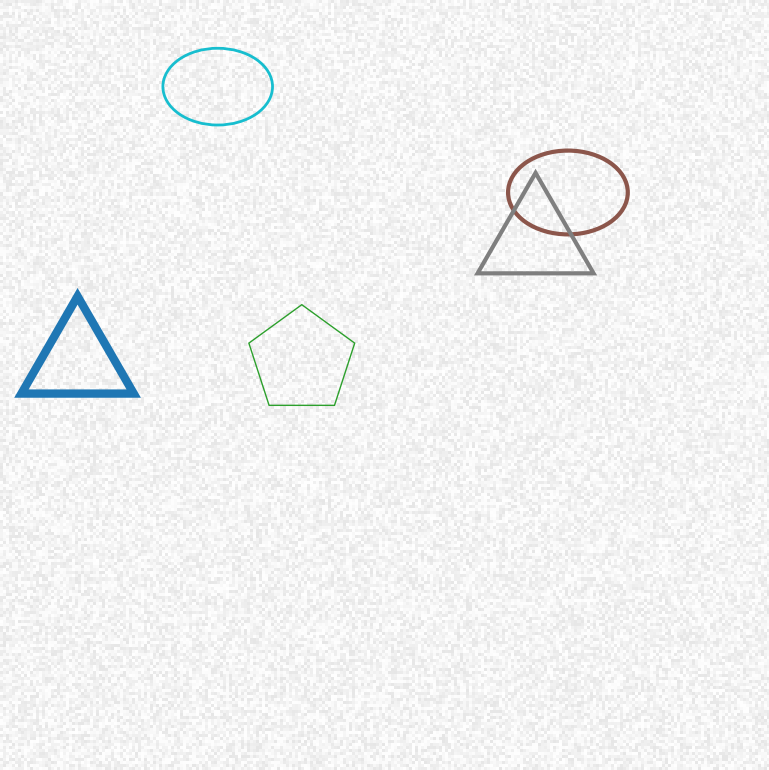[{"shape": "triangle", "thickness": 3, "radius": 0.42, "center": [0.101, 0.531]}, {"shape": "pentagon", "thickness": 0.5, "radius": 0.36, "center": [0.392, 0.532]}, {"shape": "oval", "thickness": 1.5, "radius": 0.39, "center": [0.738, 0.75]}, {"shape": "triangle", "thickness": 1.5, "radius": 0.43, "center": [0.696, 0.688]}, {"shape": "oval", "thickness": 1, "radius": 0.36, "center": [0.283, 0.887]}]